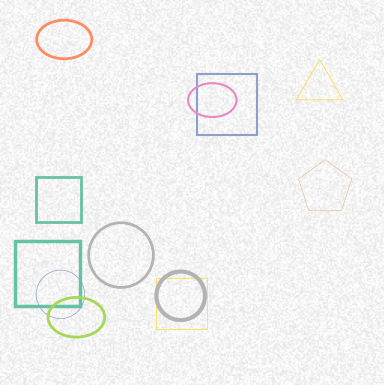[{"shape": "square", "thickness": 2, "radius": 0.29, "center": [0.153, 0.483]}, {"shape": "square", "thickness": 2.5, "radius": 0.42, "center": [0.124, 0.289]}, {"shape": "oval", "thickness": 2, "radius": 0.36, "center": [0.167, 0.897]}, {"shape": "circle", "thickness": 0.5, "radius": 0.31, "center": [0.157, 0.235]}, {"shape": "square", "thickness": 1.5, "radius": 0.39, "center": [0.59, 0.729]}, {"shape": "oval", "thickness": 1.5, "radius": 0.31, "center": [0.552, 0.74]}, {"shape": "oval", "thickness": 2, "radius": 0.37, "center": [0.198, 0.176]}, {"shape": "square", "thickness": 0.5, "radius": 0.33, "center": [0.472, 0.212]}, {"shape": "triangle", "thickness": 0.5, "radius": 0.35, "center": [0.83, 0.776]}, {"shape": "pentagon", "thickness": 0.5, "radius": 0.36, "center": [0.845, 0.513]}, {"shape": "circle", "thickness": 3, "radius": 0.32, "center": [0.469, 0.232]}, {"shape": "circle", "thickness": 2, "radius": 0.42, "center": [0.314, 0.337]}]